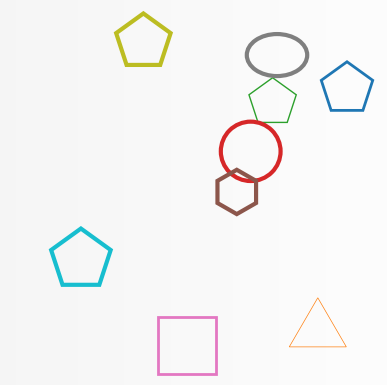[{"shape": "pentagon", "thickness": 2, "radius": 0.35, "center": [0.896, 0.77]}, {"shape": "triangle", "thickness": 0.5, "radius": 0.43, "center": [0.82, 0.142]}, {"shape": "pentagon", "thickness": 1, "radius": 0.32, "center": [0.704, 0.734]}, {"shape": "circle", "thickness": 3, "radius": 0.39, "center": [0.647, 0.607]}, {"shape": "hexagon", "thickness": 3, "radius": 0.29, "center": [0.611, 0.501]}, {"shape": "square", "thickness": 2, "radius": 0.37, "center": [0.484, 0.102]}, {"shape": "oval", "thickness": 3, "radius": 0.39, "center": [0.715, 0.857]}, {"shape": "pentagon", "thickness": 3, "radius": 0.37, "center": [0.37, 0.891]}, {"shape": "pentagon", "thickness": 3, "radius": 0.4, "center": [0.209, 0.326]}]